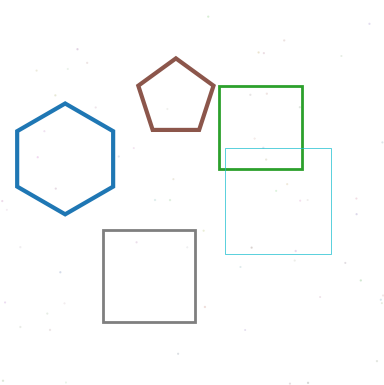[{"shape": "hexagon", "thickness": 3, "radius": 0.72, "center": [0.169, 0.587]}, {"shape": "square", "thickness": 2, "radius": 0.54, "center": [0.676, 0.669]}, {"shape": "pentagon", "thickness": 3, "radius": 0.51, "center": [0.457, 0.746]}, {"shape": "square", "thickness": 2, "radius": 0.6, "center": [0.387, 0.283]}, {"shape": "square", "thickness": 0.5, "radius": 0.69, "center": [0.723, 0.477]}]